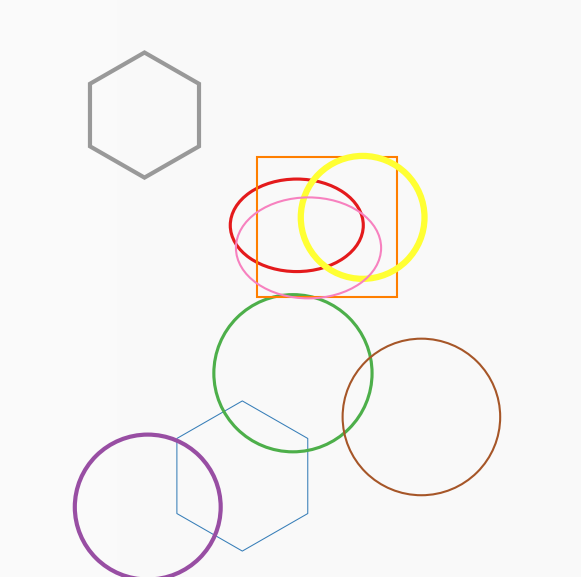[{"shape": "oval", "thickness": 1.5, "radius": 0.57, "center": [0.511, 0.609]}, {"shape": "hexagon", "thickness": 0.5, "radius": 0.65, "center": [0.417, 0.175]}, {"shape": "circle", "thickness": 1.5, "radius": 0.68, "center": [0.504, 0.353]}, {"shape": "circle", "thickness": 2, "radius": 0.63, "center": [0.254, 0.121]}, {"shape": "square", "thickness": 1, "radius": 0.6, "center": [0.562, 0.606]}, {"shape": "circle", "thickness": 3, "radius": 0.53, "center": [0.624, 0.623]}, {"shape": "circle", "thickness": 1, "radius": 0.68, "center": [0.725, 0.277]}, {"shape": "oval", "thickness": 1, "radius": 0.62, "center": [0.531, 0.57]}, {"shape": "hexagon", "thickness": 2, "radius": 0.54, "center": [0.249, 0.8]}]